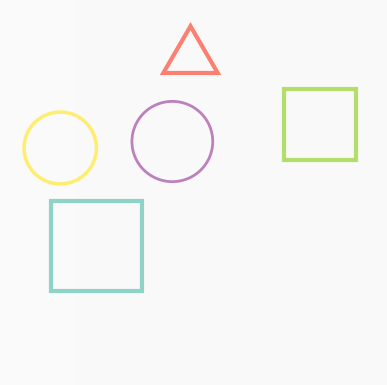[{"shape": "square", "thickness": 3, "radius": 0.59, "center": [0.25, 0.362]}, {"shape": "triangle", "thickness": 3, "radius": 0.41, "center": [0.492, 0.851]}, {"shape": "square", "thickness": 3, "radius": 0.46, "center": [0.826, 0.677]}, {"shape": "circle", "thickness": 2, "radius": 0.52, "center": [0.445, 0.632]}, {"shape": "circle", "thickness": 2.5, "radius": 0.47, "center": [0.155, 0.616]}]